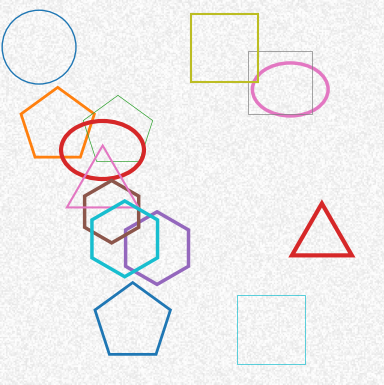[{"shape": "circle", "thickness": 1, "radius": 0.48, "center": [0.101, 0.878]}, {"shape": "pentagon", "thickness": 2, "radius": 0.52, "center": [0.345, 0.163]}, {"shape": "pentagon", "thickness": 2, "radius": 0.5, "center": [0.15, 0.673]}, {"shape": "pentagon", "thickness": 0.5, "radius": 0.47, "center": [0.306, 0.658]}, {"shape": "triangle", "thickness": 3, "radius": 0.45, "center": [0.836, 0.382]}, {"shape": "oval", "thickness": 3, "radius": 0.54, "center": [0.266, 0.61]}, {"shape": "hexagon", "thickness": 2.5, "radius": 0.47, "center": [0.408, 0.356]}, {"shape": "hexagon", "thickness": 2.5, "radius": 0.41, "center": [0.29, 0.45]}, {"shape": "triangle", "thickness": 1.5, "radius": 0.54, "center": [0.267, 0.515]}, {"shape": "oval", "thickness": 2.5, "radius": 0.49, "center": [0.754, 0.768]}, {"shape": "square", "thickness": 0.5, "radius": 0.41, "center": [0.728, 0.786]}, {"shape": "square", "thickness": 1.5, "radius": 0.44, "center": [0.583, 0.875]}, {"shape": "square", "thickness": 0.5, "radius": 0.44, "center": [0.704, 0.144]}, {"shape": "hexagon", "thickness": 2.5, "radius": 0.49, "center": [0.324, 0.38]}]